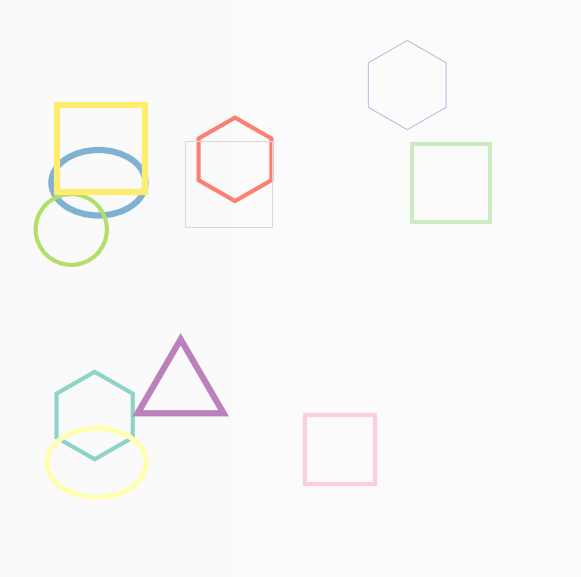[{"shape": "hexagon", "thickness": 2, "radius": 0.38, "center": [0.163, 0.28]}, {"shape": "oval", "thickness": 2.5, "radius": 0.43, "center": [0.166, 0.198]}, {"shape": "hexagon", "thickness": 0.5, "radius": 0.39, "center": [0.701, 0.852]}, {"shape": "hexagon", "thickness": 2, "radius": 0.36, "center": [0.404, 0.723]}, {"shape": "oval", "thickness": 3, "radius": 0.4, "center": [0.169, 0.683]}, {"shape": "circle", "thickness": 2, "radius": 0.31, "center": [0.123, 0.602]}, {"shape": "square", "thickness": 2, "radius": 0.3, "center": [0.585, 0.221]}, {"shape": "square", "thickness": 0.5, "radius": 0.37, "center": [0.392, 0.68]}, {"shape": "triangle", "thickness": 3, "radius": 0.43, "center": [0.311, 0.326]}, {"shape": "square", "thickness": 2, "radius": 0.34, "center": [0.776, 0.682]}, {"shape": "square", "thickness": 3, "radius": 0.38, "center": [0.174, 0.742]}]